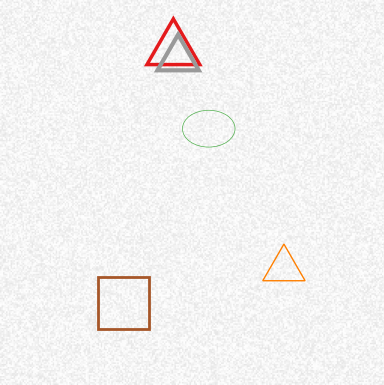[{"shape": "triangle", "thickness": 2.5, "radius": 0.4, "center": [0.45, 0.872]}, {"shape": "oval", "thickness": 0.5, "radius": 0.34, "center": [0.542, 0.666]}, {"shape": "triangle", "thickness": 1, "radius": 0.32, "center": [0.737, 0.303]}, {"shape": "square", "thickness": 2, "radius": 0.33, "center": [0.321, 0.213]}, {"shape": "triangle", "thickness": 3, "radius": 0.31, "center": [0.463, 0.848]}]